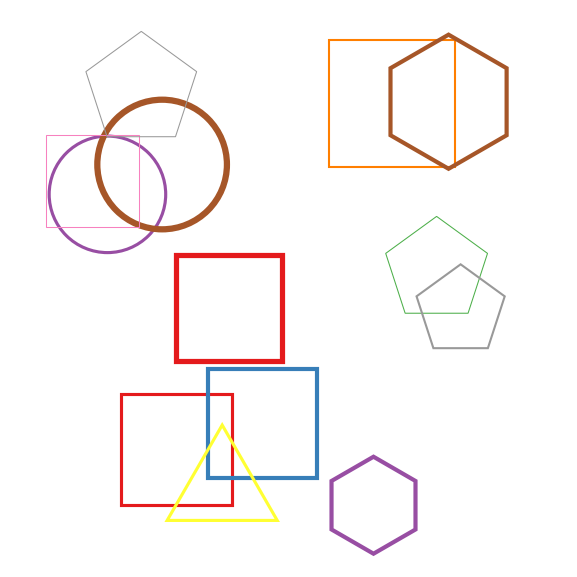[{"shape": "square", "thickness": 1.5, "radius": 0.48, "center": [0.305, 0.221]}, {"shape": "square", "thickness": 2.5, "radius": 0.46, "center": [0.397, 0.466]}, {"shape": "square", "thickness": 2, "radius": 0.47, "center": [0.455, 0.265]}, {"shape": "pentagon", "thickness": 0.5, "radius": 0.46, "center": [0.756, 0.532]}, {"shape": "hexagon", "thickness": 2, "radius": 0.42, "center": [0.647, 0.124]}, {"shape": "circle", "thickness": 1.5, "radius": 0.5, "center": [0.186, 0.663]}, {"shape": "square", "thickness": 1, "radius": 0.55, "center": [0.679, 0.82]}, {"shape": "triangle", "thickness": 1.5, "radius": 0.55, "center": [0.385, 0.153]}, {"shape": "hexagon", "thickness": 2, "radius": 0.58, "center": [0.777, 0.823]}, {"shape": "circle", "thickness": 3, "radius": 0.56, "center": [0.281, 0.714]}, {"shape": "square", "thickness": 0.5, "radius": 0.4, "center": [0.16, 0.686]}, {"shape": "pentagon", "thickness": 1, "radius": 0.4, "center": [0.798, 0.461]}, {"shape": "pentagon", "thickness": 0.5, "radius": 0.5, "center": [0.245, 0.844]}]